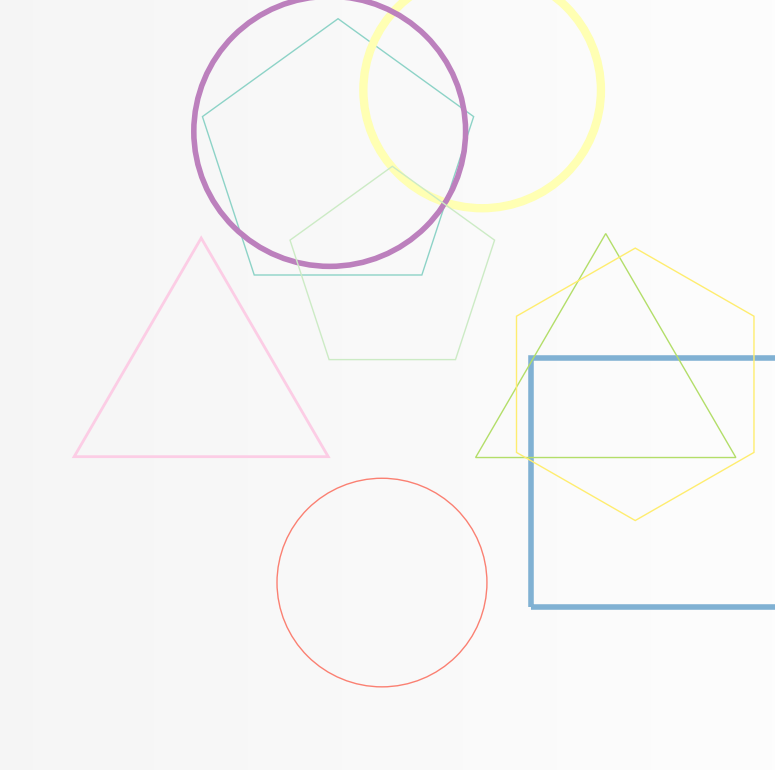[{"shape": "pentagon", "thickness": 0.5, "radius": 0.92, "center": [0.436, 0.792]}, {"shape": "circle", "thickness": 3, "radius": 0.77, "center": [0.622, 0.883]}, {"shape": "circle", "thickness": 0.5, "radius": 0.68, "center": [0.493, 0.243]}, {"shape": "square", "thickness": 2, "radius": 0.81, "center": [0.847, 0.373]}, {"shape": "triangle", "thickness": 0.5, "radius": 0.97, "center": [0.782, 0.503]}, {"shape": "triangle", "thickness": 1, "radius": 0.95, "center": [0.26, 0.502]}, {"shape": "circle", "thickness": 2, "radius": 0.88, "center": [0.425, 0.829]}, {"shape": "pentagon", "thickness": 0.5, "radius": 0.69, "center": [0.506, 0.645]}, {"shape": "hexagon", "thickness": 0.5, "radius": 0.88, "center": [0.82, 0.501]}]